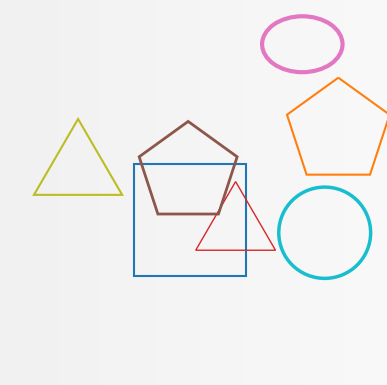[{"shape": "square", "thickness": 1.5, "radius": 0.73, "center": [0.49, 0.428]}, {"shape": "pentagon", "thickness": 1.5, "radius": 0.7, "center": [0.873, 0.659]}, {"shape": "triangle", "thickness": 1, "radius": 0.59, "center": [0.608, 0.409]}, {"shape": "pentagon", "thickness": 2, "radius": 0.66, "center": [0.486, 0.552]}, {"shape": "oval", "thickness": 3, "radius": 0.52, "center": [0.78, 0.885]}, {"shape": "triangle", "thickness": 1.5, "radius": 0.66, "center": [0.201, 0.56]}, {"shape": "circle", "thickness": 2.5, "radius": 0.59, "center": [0.838, 0.395]}]